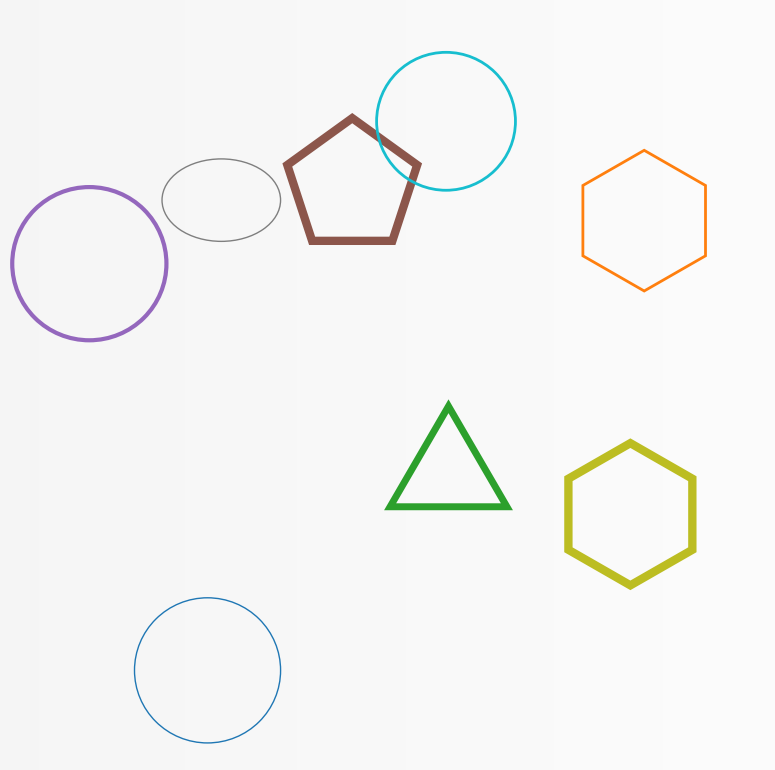[{"shape": "circle", "thickness": 0.5, "radius": 0.47, "center": [0.268, 0.129]}, {"shape": "hexagon", "thickness": 1, "radius": 0.46, "center": [0.831, 0.713]}, {"shape": "triangle", "thickness": 2.5, "radius": 0.44, "center": [0.579, 0.385]}, {"shape": "circle", "thickness": 1.5, "radius": 0.5, "center": [0.115, 0.658]}, {"shape": "pentagon", "thickness": 3, "radius": 0.44, "center": [0.455, 0.758]}, {"shape": "oval", "thickness": 0.5, "radius": 0.38, "center": [0.286, 0.74]}, {"shape": "hexagon", "thickness": 3, "radius": 0.46, "center": [0.813, 0.332]}, {"shape": "circle", "thickness": 1, "radius": 0.45, "center": [0.576, 0.842]}]